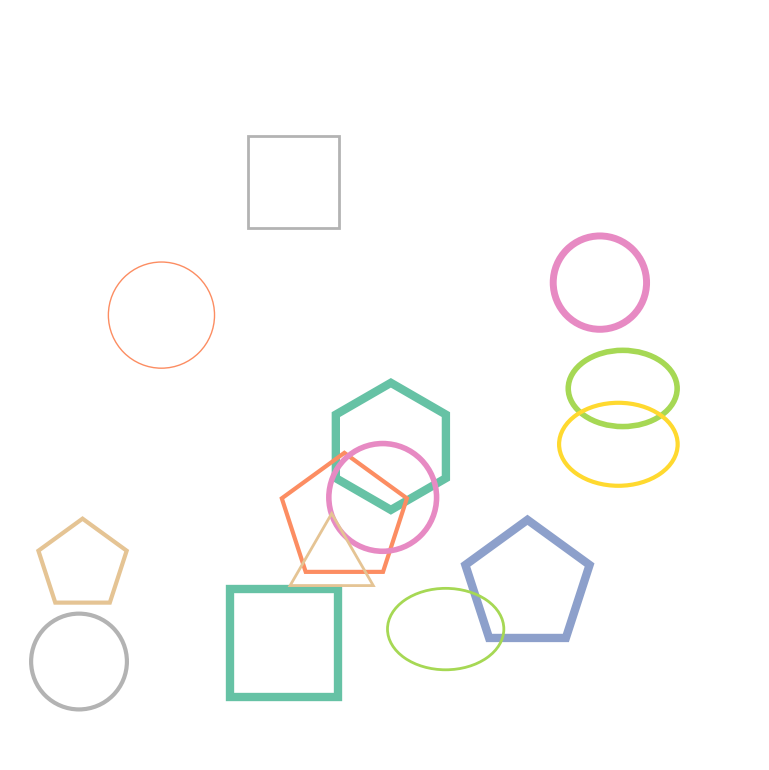[{"shape": "square", "thickness": 3, "radius": 0.35, "center": [0.368, 0.165]}, {"shape": "hexagon", "thickness": 3, "radius": 0.41, "center": [0.508, 0.42]}, {"shape": "circle", "thickness": 0.5, "radius": 0.34, "center": [0.21, 0.591]}, {"shape": "pentagon", "thickness": 1.5, "radius": 0.43, "center": [0.447, 0.326]}, {"shape": "pentagon", "thickness": 3, "radius": 0.42, "center": [0.685, 0.24]}, {"shape": "circle", "thickness": 2.5, "radius": 0.3, "center": [0.779, 0.633]}, {"shape": "circle", "thickness": 2, "radius": 0.35, "center": [0.497, 0.354]}, {"shape": "oval", "thickness": 1, "radius": 0.38, "center": [0.579, 0.183]}, {"shape": "oval", "thickness": 2, "radius": 0.35, "center": [0.809, 0.496]}, {"shape": "oval", "thickness": 1.5, "radius": 0.38, "center": [0.803, 0.423]}, {"shape": "triangle", "thickness": 1, "radius": 0.31, "center": [0.431, 0.271]}, {"shape": "pentagon", "thickness": 1.5, "radius": 0.3, "center": [0.107, 0.266]}, {"shape": "square", "thickness": 1, "radius": 0.3, "center": [0.381, 0.764]}, {"shape": "circle", "thickness": 1.5, "radius": 0.31, "center": [0.103, 0.141]}]